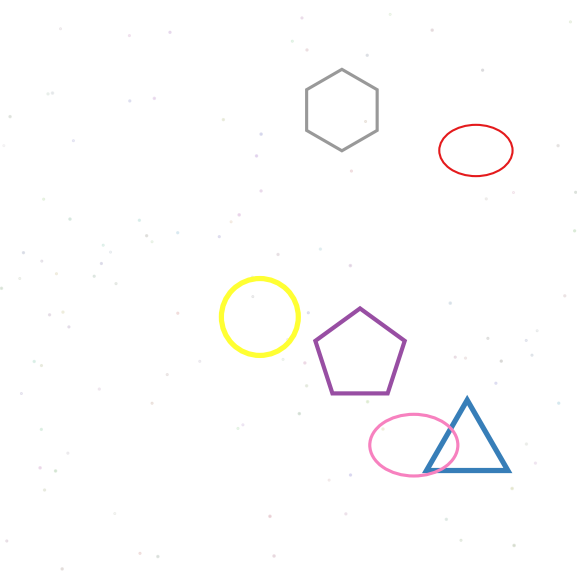[{"shape": "oval", "thickness": 1, "radius": 0.32, "center": [0.824, 0.739]}, {"shape": "triangle", "thickness": 2.5, "radius": 0.41, "center": [0.809, 0.225]}, {"shape": "pentagon", "thickness": 2, "radius": 0.41, "center": [0.623, 0.384]}, {"shape": "circle", "thickness": 2.5, "radius": 0.33, "center": [0.45, 0.45]}, {"shape": "oval", "thickness": 1.5, "radius": 0.38, "center": [0.717, 0.228]}, {"shape": "hexagon", "thickness": 1.5, "radius": 0.35, "center": [0.592, 0.809]}]